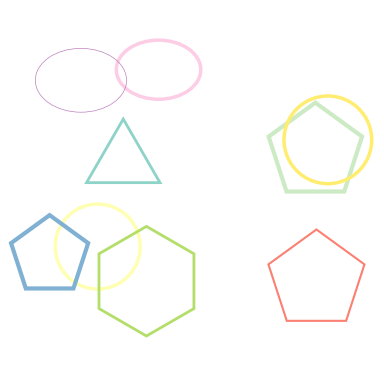[{"shape": "triangle", "thickness": 2, "radius": 0.55, "center": [0.32, 0.581]}, {"shape": "circle", "thickness": 2.5, "radius": 0.55, "center": [0.254, 0.36]}, {"shape": "pentagon", "thickness": 1.5, "radius": 0.66, "center": [0.822, 0.273]}, {"shape": "pentagon", "thickness": 3, "radius": 0.53, "center": [0.129, 0.336]}, {"shape": "hexagon", "thickness": 2, "radius": 0.71, "center": [0.38, 0.27]}, {"shape": "oval", "thickness": 2.5, "radius": 0.55, "center": [0.412, 0.819]}, {"shape": "oval", "thickness": 0.5, "radius": 0.59, "center": [0.21, 0.791]}, {"shape": "pentagon", "thickness": 3, "radius": 0.64, "center": [0.819, 0.606]}, {"shape": "circle", "thickness": 2.5, "radius": 0.57, "center": [0.852, 0.637]}]